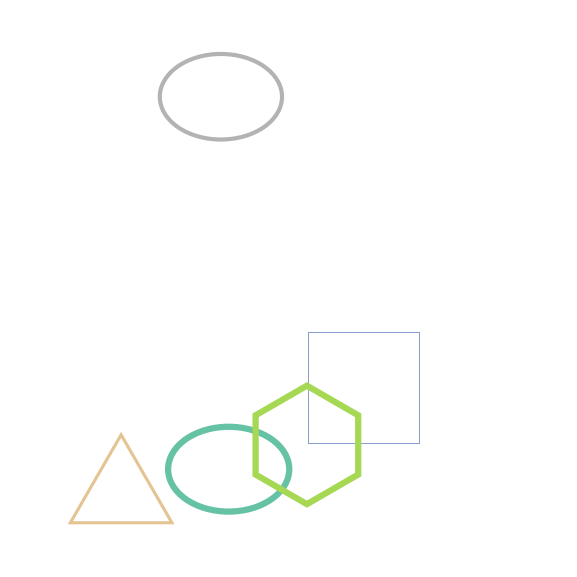[{"shape": "oval", "thickness": 3, "radius": 0.52, "center": [0.396, 0.187]}, {"shape": "square", "thickness": 0.5, "radius": 0.48, "center": [0.63, 0.328]}, {"shape": "hexagon", "thickness": 3, "radius": 0.51, "center": [0.531, 0.229]}, {"shape": "triangle", "thickness": 1.5, "radius": 0.51, "center": [0.21, 0.145]}, {"shape": "oval", "thickness": 2, "radius": 0.53, "center": [0.383, 0.832]}]